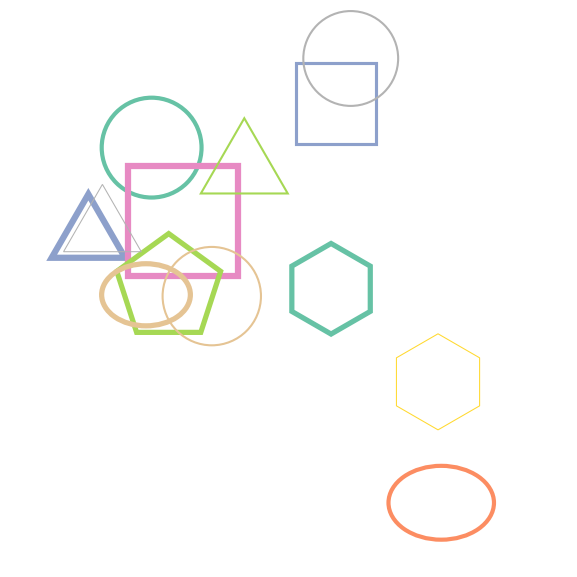[{"shape": "hexagon", "thickness": 2.5, "radius": 0.39, "center": [0.573, 0.499]}, {"shape": "circle", "thickness": 2, "radius": 0.43, "center": [0.263, 0.744]}, {"shape": "oval", "thickness": 2, "radius": 0.46, "center": [0.764, 0.129]}, {"shape": "square", "thickness": 1.5, "radius": 0.35, "center": [0.581, 0.82]}, {"shape": "triangle", "thickness": 3, "radius": 0.37, "center": [0.153, 0.589]}, {"shape": "square", "thickness": 3, "radius": 0.48, "center": [0.317, 0.617]}, {"shape": "triangle", "thickness": 1, "radius": 0.43, "center": [0.423, 0.708]}, {"shape": "pentagon", "thickness": 2.5, "radius": 0.47, "center": [0.292, 0.5]}, {"shape": "hexagon", "thickness": 0.5, "radius": 0.42, "center": [0.758, 0.338]}, {"shape": "circle", "thickness": 1, "radius": 0.43, "center": [0.367, 0.486]}, {"shape": "oval", "thickness": 2.5, "radius": 0.38, "center": [0.253, 0.489]}, {"shape": "triangle", "thickness": 0.5, "radius": 0.39, "center": [0.177, 0.602]}, {"shape": "circle", "thickness": 1, "radius": 0.41, "center": [0.607, 0.898]}]